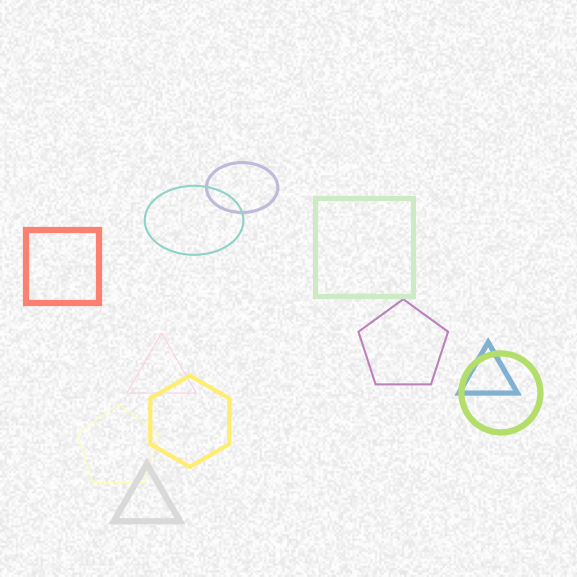[{"shape": "oval", "thickness": 1, "radius": 0.43, "center": [0.336, 0.618]}, {"shape": "pentagon", "thickness": 0.5, "radius": 0.37, "center": [0.205, 0.224]}, {"shape": "oval", "thickness": 1.5, "radius": 0.31, "center": [0.419, 0.674]}, {"shape": "square", "thickness": 3, "radius": 0.32, "center": [0.108, 0.538]}, {"shape": "triangle", "thickness": 2.5, "radius": 0.29, "center": [0.845, 0.348]}, {"shape": "circle", "thickness": 3, "radius": 0.34, "center": [0.867, 0.319]}, {"shape": "triangle", "thickness": 0.5, "radius": 0.35, "center": [0.28, 0.353]}, {"shape": "triangle", "thickness": 3, "radius": 0.33, "center": [0.254, 0.13]}, {"shape": "pentagon", "thickness": 1, "radius": 0.41, "center": [0.698, 0.4]}, {"shape": "square", "thickness": 2.5, "radius": 0.42, "center": [0.63, 0.571]}, {"shape": "hexagon", "thickness": 2, "radius": 0.39, "center": [0.329, 0.27]}]